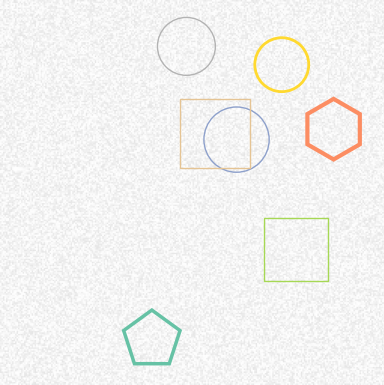[{"shape": "pentagon", "thickness": 2.5, "radius": 0.38, "center": [0.394, 0.118]}, {"shape": "hexagon", "thickness": 3, "radius": 0.39, "center": [0.867, 0.664]}, {"shape": "circle", "thickness": 1, "radius": 0.42, "center": [0.614, 0.637]}, {"shape": "square", "thickness": 1, "radius": 0.41, "center": [0.769, 0.352]}, {"shape": "circle", "thickness": 2, "radius": 0.35, "center": [0.732, 0.832]}, {"shape": "square", "thickness": 1, "radius": 0.45, "center": [0.558, 0.653]}, {"shape": "circle", "thickness": 1, "radius": 0.38, "center": [0.484, 0.88]}]